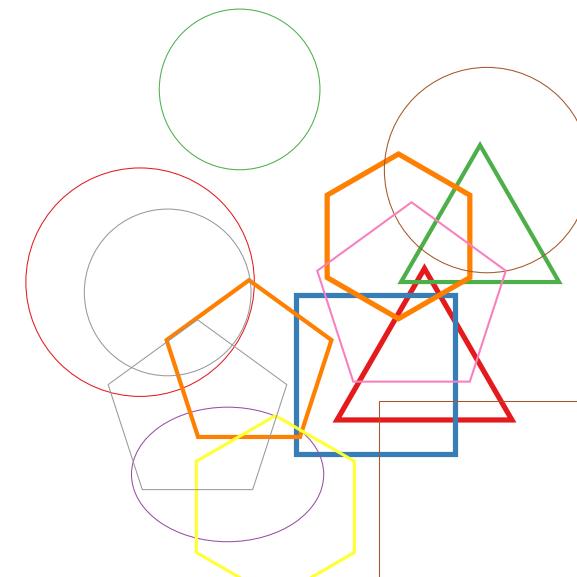[{"shape": "circle", "thickness": 0.5, "radius": 0.99, "center": [0.243, 0.511]}, {"shape": "triangle", "thickness": 2.5, "radius": 0.87, "center": [0.735, 0.359]}, {"shape": "square", "thickness": 2.5, "radius": 0.69, "center": [0.649, 0.35]}, {"shape": "circle", "thickness": 0.5, "radius": 0.7, "center": [0.415, 0.844]}, {"shape": "triangle", "thickness": 2, "radius": 0.79, "center": [0.831, 0.59]}, {"shape": "oval", "thickness": 0.5, "radius": 0.83, "center": [0.394, 0.178]}, {"shape": "hexagon", "thickness": 2.5, "radius": 0.71, "center": [0.69, 0.59]}, {"shape": "pentagon", "thickness": 2, "radius": 0.75, "center": [0.431, 0.364]}, {"shape": "hexagon", "thickness": 1.5, "radius": 0.79, "center": [0.477, 0.121]}, {"shape": "square", "thickness": 0.5, "radius": 0.98, "center": [0.851, 0.11]}, {"shape": "circle", "thickness": 0.5, "radius": 0.89, "center": [0.843, 0.705]}, {"shape": "pentagon", "thickness": 1, "radius": 0.86, "center": [0.713, 0.477]}, {"shape": "pentagon", "thickness": 0.5, "radius": 0.81, "center": [0.342, 0.283]}, {"shape": "circle", "thickness": 0.5, "radius": 0.72, "center": [0.29, 0.493]}]